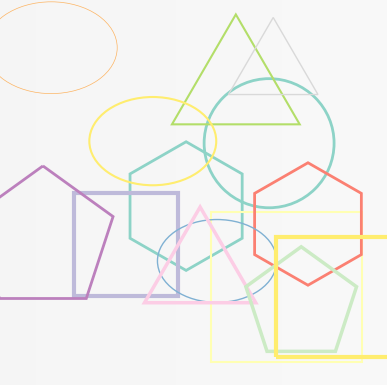[{"shape": "circle", "thickness": 2, "radius": 0.84, "center": [0.694, 0.628]}, {"shape": "hexagon", "thickness": 2, "radius": 0.84, "center": [0.48, 0.465]}, {"shape": "square", "thickness": 1.5, "radius": 0.98, "center": [0.739, 0.255]}, {"shape": "square", "thickness": 3, "radius": 0.67, "center": [0.326, 0.365]}, {"shape": "hexagon", "thickness": 2, "radius": 0.8, "center": [0.795, 0.418]}, {"shape": "oval", "thickness": 1, "radius": 0.77, "center": [0.56, 0.322]}, {"shape": "oval", "thickness": 0.5, "radius": 0.85, "center": [0.132, 0.876]}, {"shape": "triangle", "thickness": 1.5, "radius": 0.95, "center": [0.609, 0.772]}, {"shape": "triangle", "thickness": 2.5, "radius": 0.83, "center": [0.516, 0.297]}, {"shape": "triangle", "thickness": 1, "radius": 0.67, "center": [0.705, 0.821]}, {"shape": "pentagon", "thickness": 2, "radius": 0.95, "center": [0.111, 0.379]}, {"shape": "pentagon", "thickness": 2.5, "radius": 0.75, "center": [0.777, 0.209]}, {"shape": "oval", "thickness": 1.5, "radius": 0.82, "center": [0.394, 0.633]}, {"shape": "square", "thickness": 3, "radius": 0.77, "center": [0.867, 0.229]}]